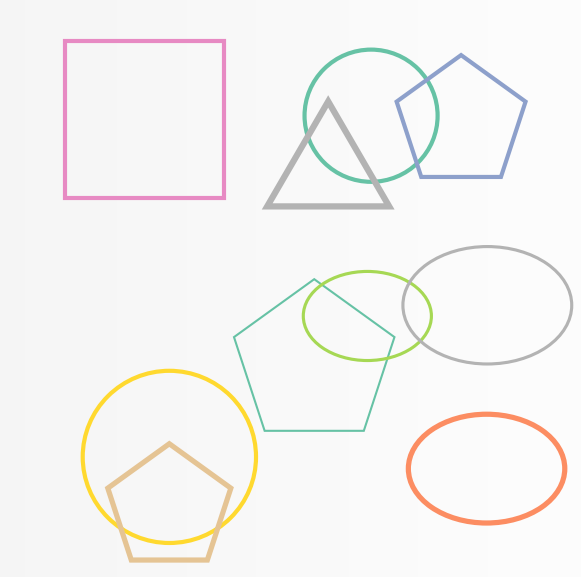[{"shape": "circle", "thickness": 2, "radius": 0.57, "center": [0.638, 0.799]}, {"shape": "pentagon", "thickness": 1, "radius": 0.73, "center": [0.541, 0.371]}, {"shape": "oval", "thickness": 2.5, "radius": 0.67, "center": [0.837, 0.188]}, {"shape": "pentagon", "thickness": 2, "radius": 0.58, "center": [0.793, 0.787]}, {"shape": "square", "thickness": 2, "radius": 0.68, "center": [0.249, 0.792]}, {"shape": "oval", "thickness": 1.5, "radius": 0.55, "center": [0.632, 0.452]}, {"shape": "circle", "thickness": 2, "radius": 0.75, "center": [0.291, 0.208]}, {"shape": "pentagon", "thickness": 2.5, "radius": 0.56, "center": [0.291, 0.119]}, {"shape": "triangle", "thickness": 3, "radius": 0.61, "center": [0.565, 0.702]}, {"shape": "oval", "thickness": 1.5, "radius": 0.73, "center": [0.838, 0.471]}]